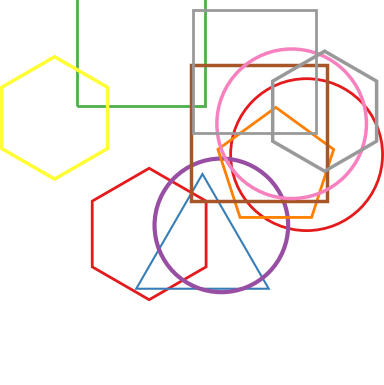[{"shape": "hexagon", "thickness": 2, "radius": 0.85, "center": [0.387, 0.392]}, {"shape": "circle", "thickness": 2, "radius": 0.99, "center": [0.796, 0.598]}, {"shape": "triangle", "thickness": 1.5, "radius": 0.99, "center": [0.526, 0.349]}, {"shape": "square", "thickness": 2, "radius": 0.83, "center": [0.366, 0.892]}, {"shape": "circle", "thickness": 3, "radius": 0.87, "center": [0.575, 0.415]}, {"shape": "pentagon", "thickness": 2, "radius": 0.79, "center": [0.716, 0.563]}, {"shape": "hexagon", "thickness": 2.5, "radius": 0.79, "center": [0.142, 0.694]}, {"shape": "square", "thickness": 2.5, "radius": 0.89, "center": [0.673, 0.655]}, {"shape": "circle", "thickness": 2.5, "radius": 0.97, "center": [0.758, 0.678]}, {"shape": "hexagon", "thickness": 2.5, "radius": 0.78, "center": [0.843, 0.711]}, {"shape": "square", "thickness": 2, "radius": 0.8, "center": [0.66, 0.815]}]